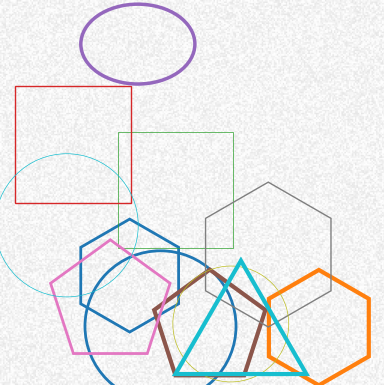[{"shape": "circle", "thickness": 2, "radius": 0.98, "center": [0.417, 0.152]}, {"shape": "hexagon", "thickness": 2, "radius": 0.73, "center": [0.337, 0.284]}, {"shape": "hexagon", "thickness": 3, "radius": 0.75, "center": [0.828, 0.149]}, {"shape": "square", "thickness": 0.5, "radius": 0.75, "center": [0.456, 0.506]}, {"shape": "square", "thickness": 1, "radius": 0.76, "center": [0.189, 0.624]}, {"shape": "oval", "thickness": 2.5, "radius": 0.74, "center": [0.358, 0.885]}, {"shape": "pentagon", "thickness": 3, "radius": 0.76, "center": [0.545, 0.148]}, {"shape": "pentagon", "thickness": 2, "radius": 0.82, "center": [0.287, 0.214]}, {"shape": "hexagon", "thickness": 1, "radius": 0.94, "center": [0.697, 0.339]}, {"shape": "circle", "thickness": 0.5, "radius": 0.75, "center": [0.599, 0.158]}, {"shape": "triangle", "thickness": 3, "radius": 0.98, "center": [0.626, 0.127]}, {"shape": "circle", "thickness": 0.5, "radius": 0.93, "center": [0.173, 0.415]}]